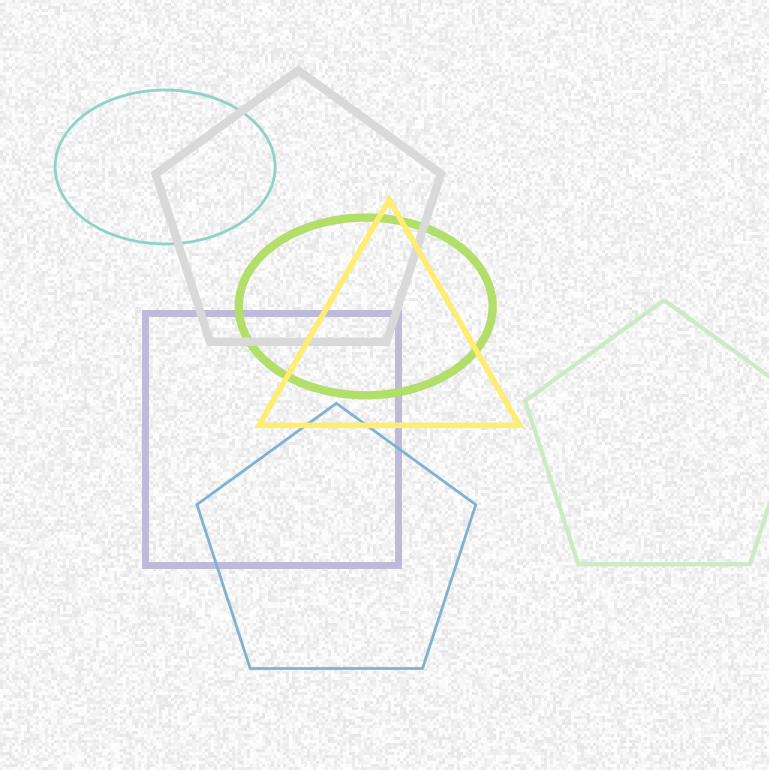[{"shape": "oval", "thickness": 1, "radius": 0.71, "center": [0.214, 0.783]}, {"shape": "square", "thickness": 2.5, "radius": 0.82, "center": [0.353, 0.43]}, {"shape": "pentagon", "thickness": 1, "radius": 0.95, "center": [0.437, 0.286]}, {"shape": "oval", "thickness": 3, "radius": 0.82, "center": [0.475, 0.602]}, {"shape": "pentagon", "thickness": 3, "radius": 0.97, "center": [0.387, 0.714]}, {"shape": "pentagon", "thickness": 1.5, "radius": 0.95, "center": [0.862, 0.421]}, {"shape": "triangle", "thickness": 2, "radius": 0.98, "center": [0.505, 0.545]}]